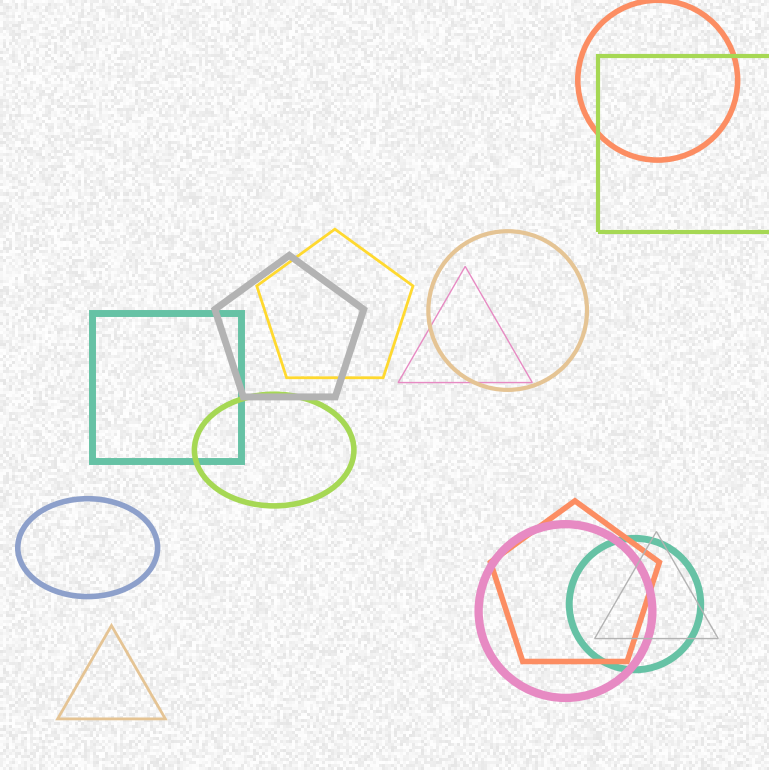[{"shape": "circle", "thickness": 2.5, "radius": 0.43, "center": [0.825, 0.215]}, {"shape": "square", "thickness": 2.5, "radius": 0.48, "center": [0.216, 0.498]}, {"shape": "circle", "thickness": 2, "radius": 0.52, "center": [0.854, 0.896]}, {"shape": "pentagon", "thickness": 2, "radius": 0.58, "center": [0.747, 0.234]}, {"shape": "oval", "thickness": 2, "radius": 0.45, "center": [0.114, 0.289]}, {"shape": "triangle", "thickness": 0.5, "radius": 0.5, "center": [0.604, 0.553]}, {"shape": "circle", "thickness": 3, "radius": 0.56, "center": [0.734, 0.206]}, {"shape": "square", "thickness": 1.5, "radius": 0.57, "center": [0.891, 0.813]}, {"shape": "oval", "thickness": 2, "radius": 0.52, "center": [0.356, 0.416]}, {"shape": "pentagon", "thickness": 1, "radius": 0.53, "center": [0.435, 0.596]}, {"shape": "triangle", "thickness": 1, "radius": 0.4, "center": [0.145, 0.107]}, {"shape": "circle", "thickness": 1.5, "radius": 0.52, "center": [0.659, 0.597]}, {"shape": "triangle", "thickness": 0.5, "radius": 0.46, "center": [0.853, 0.217]}, {"shape": "pentagon", "thickness": 2.5, "radius": 0.51, "center": [0.376, 0.567]}]